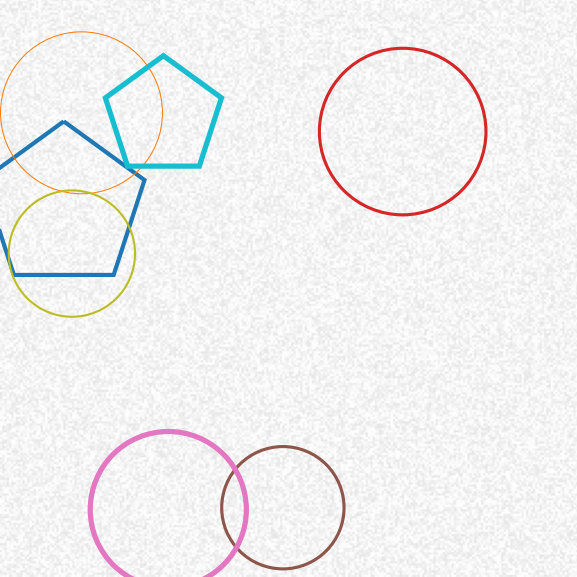[{"shape": "pentagon", "thickness": 2, "radius": 0.74, "center": [0.11, 0.642]}, {"shape": "circle", "thickness": 0.5, "radius": 0.7, "center": [0.141, 0.804]}, {"shape": "circle", "thickness": 1.5, "radius": 0.72, "center": [0.697, 0.771]}, {"shape": "circle", "thickness": 1.5, "radius": 0.53, "center": [0.49, 0.12]}, {"shape": "circle", "thickness": 2.5, "radius": 0.68, "center": [0.291, 0.117]}, {"shape": "circle", "thickness": 1, "radius": 0.55, "center": [0.124, 0.56]}, {"shape": "pentagon", "thickness": 2.5, "radius": 0.53, "center": [0.283, 0.797]}]